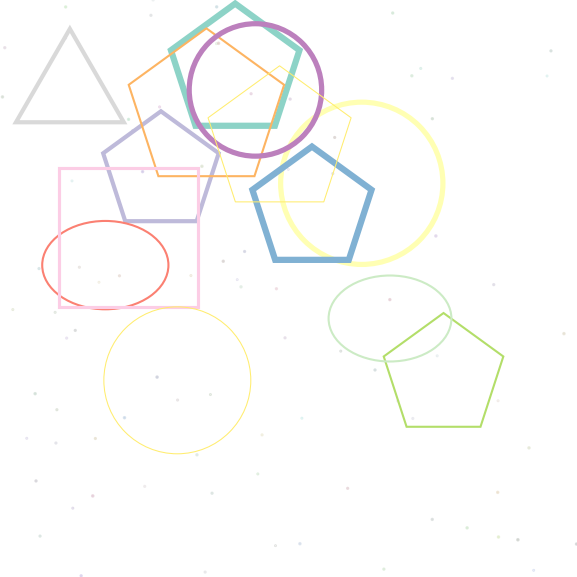[{"shape": "pentagon", "thickness": 3, "radius": 0.58, "center": [0.407, 0.876]}, {"shape": "circle", "thickness": 2.5, "radius": 0.7, "center": [0.626, 0.682]}, {"shape": "pentagon", "thickness": 2, "radius": 0.53, "center": [0.279, 0.701]}, {"shape": "oval", "thickness": 1, "radius": 0.55, "center": [0.182, 0.54]}, {"shape": "pentagon", "thickness": 3, "radius": 0.54, "center": [0.54, 0.637]}, {"shape": "pentagon", "thickness": 1, "radius": 0.71, "center": [0.357, 0.809]}, {"shape": "pentagon", "thickness": 1, "radius": 0.54, "center": [0.768, 0.348]}, {"shape": "square", "thickness": 1.5, "radius": 0.6, "center": [0.223, 0.588]}, {"shape": "triangle", "thickness": 2, "radius": 0.54, "center": [0.121, 0.841]}, {"shape": "circle", "thickness": 2.5, "radius": 0.57, "center": [0.442, 0.843]}, {"shape": "oval", "thickness": 1, "radius": 0.53, "center": [0.675, 0.448]}, {"shape": "circle", "thickness": 0.5, "radius": 0.64, "center": [0.307, 0.341]}, {"shape": "pentagon", "thickness": 0.5, "radius": 0.65, "center": [0.484, 0.755]}]